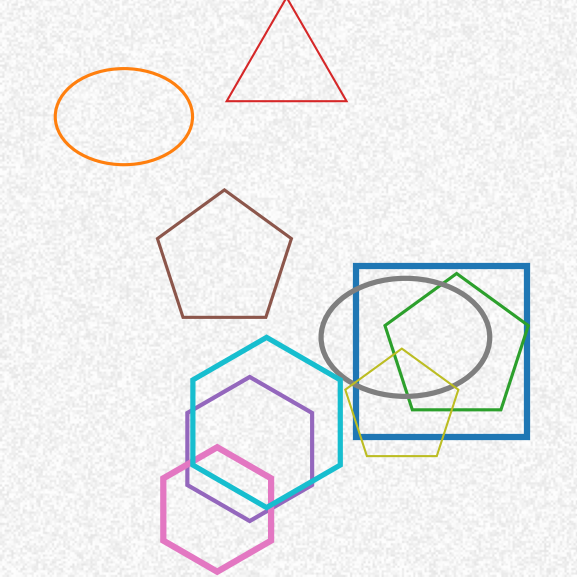[{"shape": "square", "thickness": 3, "radius": 0.74, "center": [0.765, 0.39]}, {"shape": "oval", "thickness": 1.5, "radius": 0.59, "center": [0.215, 0.797]}, {"shape": "pentagon", "thickness": 1.5, "radius": 0.65, "center": [0.791, 0.395]}, {"shape": "triangle", "thickness": 1, "radius": 0.6, "center": [0.496, 0.884]}, {"shape": "hexagon", "thickness": 2, "radius": 0.62, "center": [0.432, 0.222]}, {"shape": "pentagon", "thickness": 1.5, "radius": 0.61, "center": [0.389, 0.548]}, {"shape": "hexagon", "thickness": 3, "radius": 0.54, "center": [0.376, 0.117]}, {"shape": "oval", "thickness": 2.5, "radius": 0.73, "center": [0.702, 0.415]}, {"shape": "pentagon", "thickness": 1, "radius": 0.51, "center": [0.696, 0.293]}, {"shape": "hexagon", "thickness": 2.5, "radius": 0.74, "center": [0.462, 0.268]}]